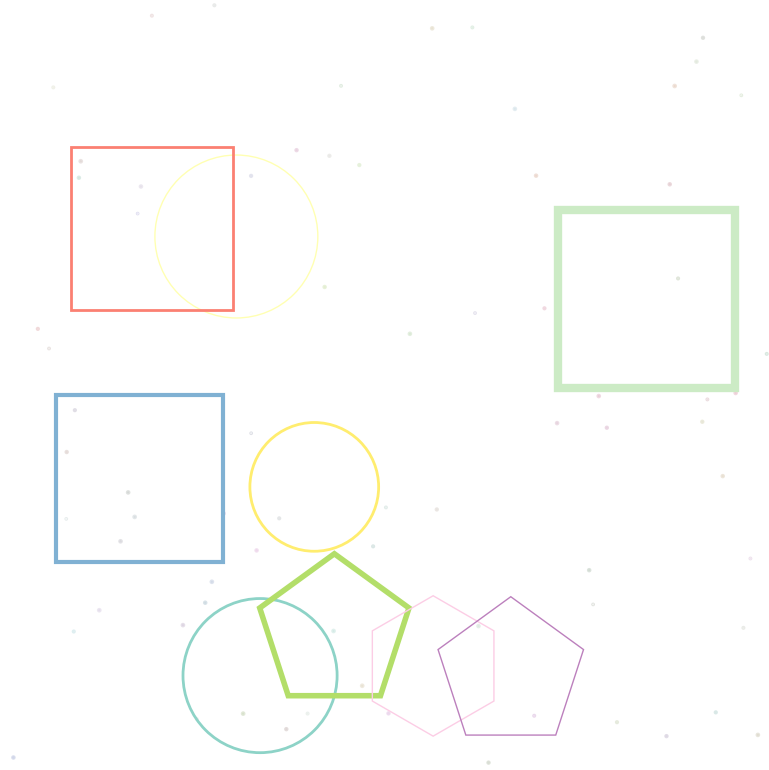[{"shape": "circle", "thickness": 1, "radius": 0.5, "center": [0.338, 0.123]}, {"shape": "circle", "thickness": 0.5, "radius": 0.53, "center": [0.307, 0.693]}, {"shape": "square", "thickness": 1, "radius": 0.53, "center": [0.197, 0.704]}, {"shape": "square", "thickness": 1.5, "radius": 0.54, "center": [0.181, 0.379]}, {"shape": "pentagon", "thickness": 2, "radius": 0.51, "center": [0.434, 0.179]}, {"shape": "hexagon", "thickness": 0.5, "radius": 0.46, "center": [0.563, 0.135]}, {"shape": "pentagon", "thickness": 0.5, "radius": 0.5, "center": [0.663, 0.126]}, {"shape": "square", "thickness": 3, "radius": 0.58, "center": [0.84, 0.612]}, {"shape": "circle", "thickness": 1, "radius": 0.42, "center": [0.408, 0.368]}]